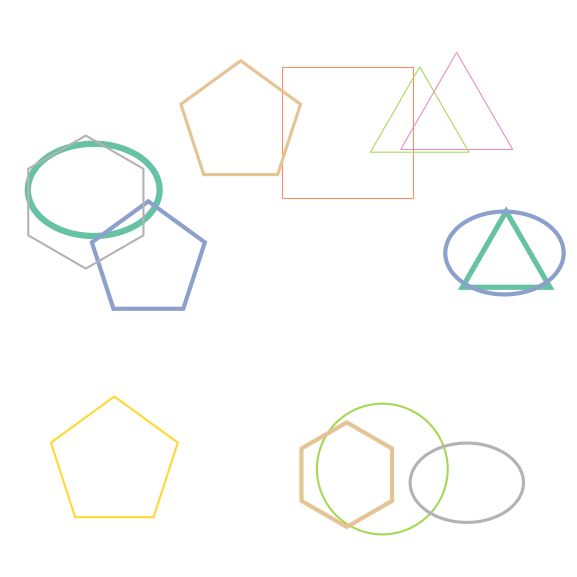[{"shape": "triangle", "thickness": 2.5, "radius": 0.44, "center": [0.877, 0.545]}, {"shape": "oval", "thickness": 3, "radius": 0.57, "center": [0.162, 0.67]}, {"shape": "square", "thickness": 0.5, "radius": 0.57, "center": [0.602, 0.769]}, {"shape": "oval", "thickness": 2, "radius": 0.51, "center": [0.874, 0.561]}, {"shape": "pentagon", "thickness": 2, "radius": 0.51, "center": [0.257, 0.548]}, {"shape": "triangle", "thickness": 0.5, "radius": 0.56, "center": [0.791, 0.796]}, {"shape": "circle", "thickness": 1, "radius": 0.57, "center": [0.662, 0.187]}, {"shape": "triangle", "thickness": 0.5, "radius": 0.49, "center": [0.727, 0.785]}, {"shape": "pentagon", "thickness": 1, "radius": 0.58, "center": [0.198, 0.197]}, {"shape": "hexagon", "thickness": 2, "radius": 0.45, "center": [0.6, 0.177]}, {"shape": "pentagon", "thickness": 1.5, "radius": 0.54, "center": [0.417, 0.785]}, {"shape": "hexagon", "thickness": 1, "radius": 0.58, "center": [0.149, 0.649]}, {"shape": "oval", "thickness": 1.5, "radius": 0.49, "center": [0.808, 0.163]}]